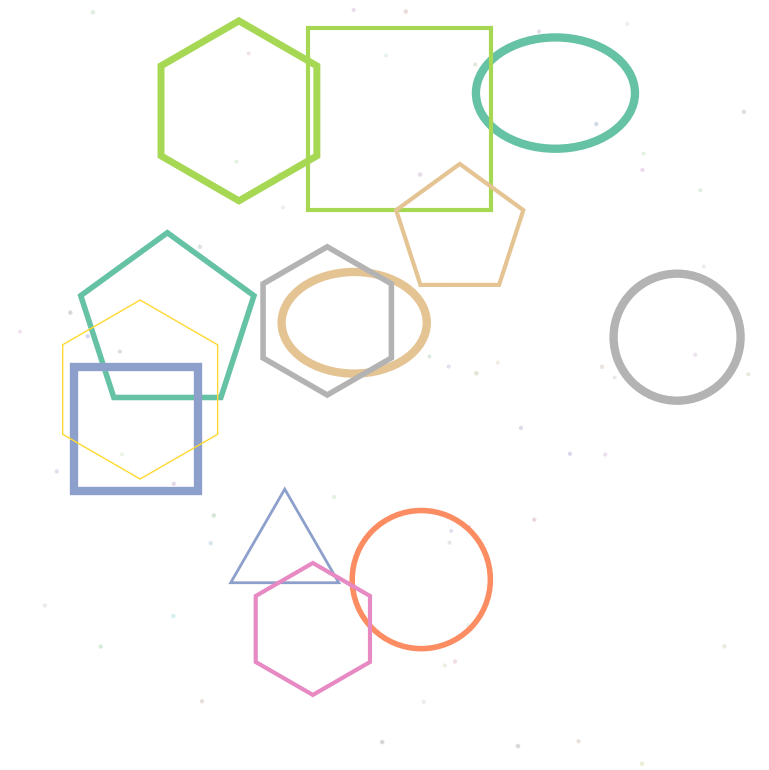[{"shape": "oval", "thickness": 3, "radius": 0.52, "center": [0.721, 0.879]}, {"shape": "pentagon", "thickness": 2, "radius": 0.59, "center": [0.217, 0.579]}, {"shape": "circle", "thickness": 2, "radius": 0.45, "center": [0.547, 0.247]}, {"shape": "square", "thickness": 3, "radius": 0.4, "center": [0.177, 0.443]}, {"shape": "triangle", "thickness": 1, "radius": 0.41, "center": [0.37, 0.284]}, {"shape": "hexagon", "thickness": 1.5, "radius": 0.43, "center": [0.406, 0.183]}, {"shape": "hexagon", "thickness": 2.5, "radius": 0.58, "center": [0.31, 0.856]}, {"shape": "square", "thickness": 1.5, "radius": 0.59, "center": [0.519, 0.846]}, {"shape": "hexagon", "thickness": 0.5, "radius": 0.58, "center": [0.182, 0.494]}, {"shape": "pentagon", "thickness": 1.5, "radius": 0.43, "center": [0.597, 0.7]}, {"shape": "oval", "thickness": 3, "radius": 0.47, "center": [0.46, 0.581]}, {"shape": "hexagon", "thickness": 2, "radius": 0.48, "center": [0.425, 0.583]}, {"shape": "circle", "thickness": 3, "radius": 0.41, "center": [0.879, 0.562]}]